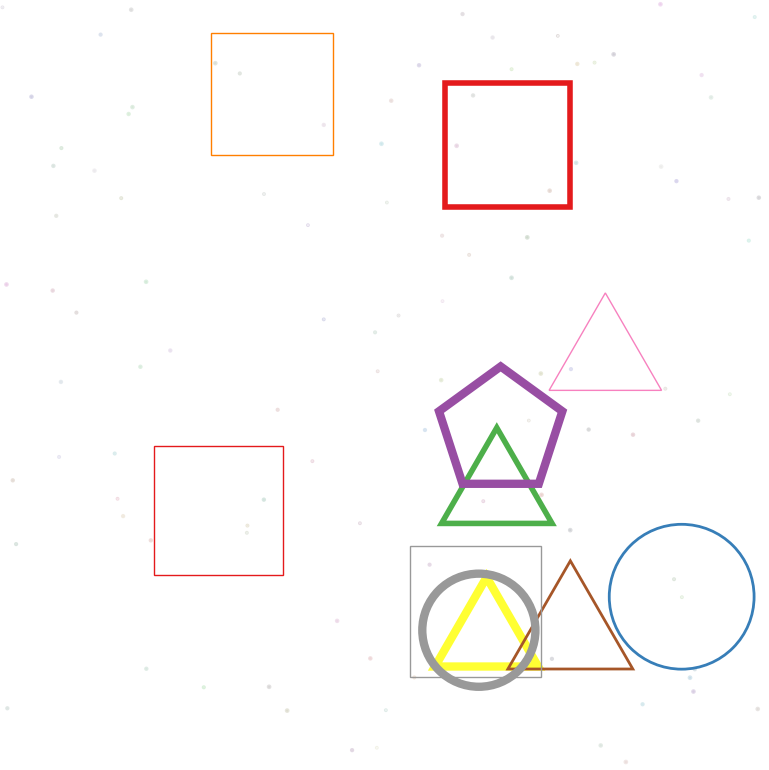[{"shape": "square", "thickness": 2, "radius": 0.4, "center": [0.659, 0.812]}, {"shape": "square", "thickness": 0.5, "radius": 0.42, "center": [0.284, 0.337]}, {"shape": "circle", "thickness": 1, "radius": 0.47, "center": [0.885, 0.225]}, {"shape": "triangle", "thickness": 2, "radius": 0.41, "center": [0.645, 0.362]}, {"shape": "pentagon", "thickness": 3, "radius": 0.42, "center": [0.65, 0.44]}, {"shape": "square", "thickness": 0.5, "radius": 0.4, "center": [0.353, 0.878]}, {"shape": "triangle", "thickness": 3, "radius": 0.39, "center": [0.632, 0.173]}, {"shape": "triangle", "thickness": 1, "radius": 0.47, "center": [0.741, 0.178]}, {"shape": "triangle", "thickness": 0.5, "radius": 0.42, "center": [0.786, 0.535]}, {"shape": "circle", "thickness": 3, "radius": 0.37, "center": [0.622, 0.182]}, {"shape": "square", "thickness": 0.5, "radius": 0.43, "center": [0.617, 0.206]}]